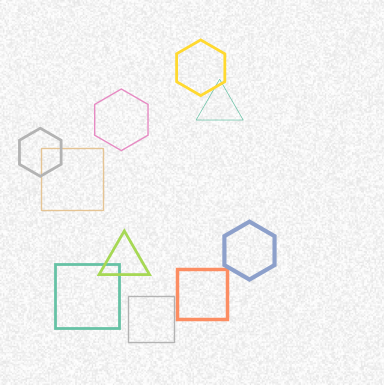[{"shape": "triangle", "thickness": 0.5, "radius": 0.35, "center": [0.571, 0.724]}, {"shape": "square", "thickness": 2, "radius": 0.42, "center": [0.225, 0.231]}, {"shape": "square", "thickness": 2.5, "radius": 0.33, "center": [0.525, 0.237]}, {"shape": "hexagon", "thickness": 3, "radius": 0.38, "center": [0.648, 0.349]}, {"shape": "hexagon", "thickness": 1, "radius": 0.4, "center": [0.315, 0.689]}, {"shape": "triangle", "thickness": 2, "radius": 0.38, "center": [0.323, 0.325]}, {"shape": "hexagon", "thickness": 2, "radius": 0.36, "center": [0.521, 0.824]}, {"shape": "square", "thickness": 1, "radius": 0.4, "center": [0.187, 0.536]}, {"shape": "hexagon", "thickness": 2, "radius": 0.31, "center": [0.105, 0.605]}, {"shape": "square", "thickness": 1, "radius": 0.3, "center": [0.392, 0.173]}]